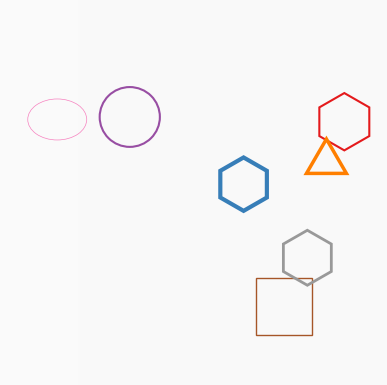[{"shape": "hexagon", "thickness": 1.5, "radius": 0.37, "center": [0.889, 0.684]}, {"shape": "hexagon", "thickness": 3, "radius": 0.35, "center": [0.629, 0.522]}, {"shape": "circle", "thickness": 1.5, "radius": 0.39, "center": [0.335, 0.696]}, {"shape": "triangle", "thickness": 2.5, "radius": 0.3, "center": [0.842, 0.579]}, {"shape": "square", "thickness": 1, "radius": 0.37, "center": [0.733, 0.204]}, {"shape": "oval", "thickness": 0.5, "radius": 0.38, "center": [0.148, 0.69]}, {"shape": "hexagon", "thickness": 2, "radius": 0.36, "center": [0.793, 0.33]}]